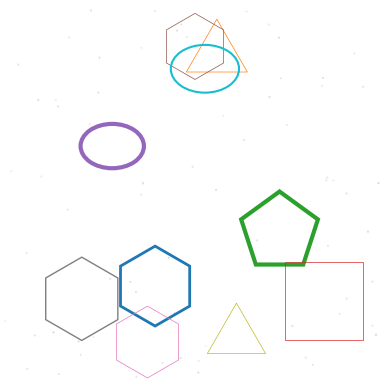[{"shape": "hexagon", "thickness": 2, "radius": 0.52, "center": [0.403, 0.257]}, {"shape": "triangle", "thickness": 0.5, "radius": 0.46, "center": [0.563, 0.859]}, {"shape": "pentagon", "thickness": 3, "radius": 0.52, "center": [0.726, 0.398]}, {"shape": "square", "thickness": 0.5, "radius": 0.51, "center": [0.841, 0.218]}, {"shape": "oval", "thickness": 3, "radius": 0.41, "center": [0.292, 0.621]}, {"shape": "hexagon", "thickness": 0.5, "radius": 0.43, "center": [0.506, 0.879]}, {"shape": "hexagon", "thickness": 0.5, "radius": 0.47, "center": [0.383, 0.112]}, {"shape": "hexagon", "thickness": 1, "radius": 0.54, "center": [0.212, 0.224]}, {"shape": "triangle", "thickness": 0.5, "radius": 0.44, "center": [0.614, 0.125]}, {"shape": "oval", "thickness": 1.5, "radius": 0.44, "center": [0.532, 0.821]}]